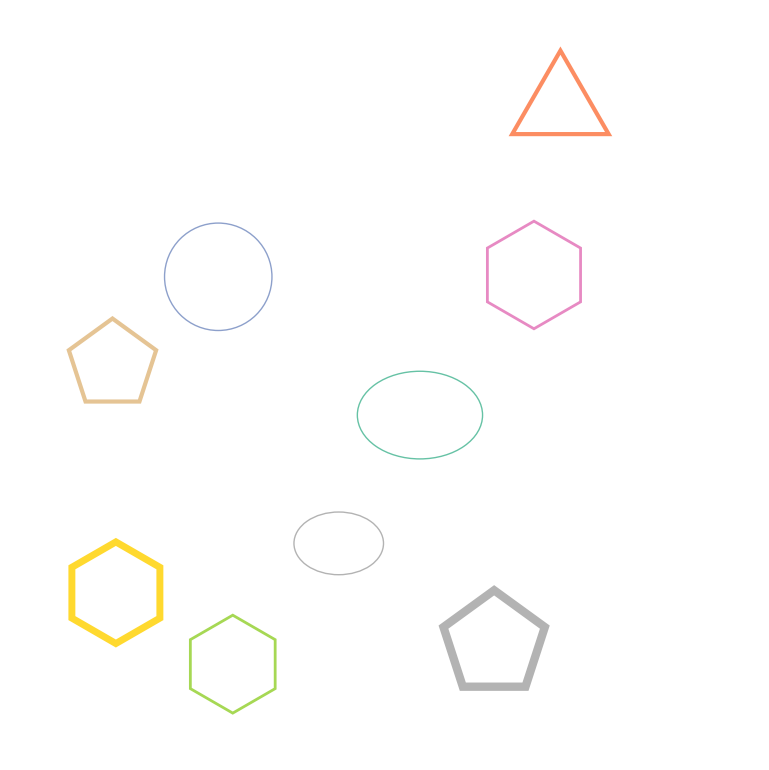[{"shape": "oval", "thickness": 0.5, "radius": 0.41, "center": [0.545, 0.461]}, {"shape": "triangle", "thickness": 1.5, "radius": 0.36, "center": [0.728, 0.862]}, {"shape": "circle", "thickness": 0.5, "radius": 0.35, "center": [0.283, 0.641]}, {"shape": "hexagon", "thickness": 1, "radius": 0.35, "center": [0.693, 0.643]}, {"shape": "hexagon", "thickness": 1, "radius": 0.32, "center": [0.302, 0.137]}, {"shape": "hexagon", "thickness": 2.5, "radius": 0.33, "center": [0.15, 0.23]}, {"shape": "pentagon", "thickness": 1.5, "radius": 0.3, "center": [0.146, 0.527]}, {"shape": "pentagon", "thickness": 3, "radius": 0.35, "center": [0.642, 0.164]}, {"shape": "oval", "thickness": 0.5, "radius": 0.29, "center": [0.44, 0.294]}]